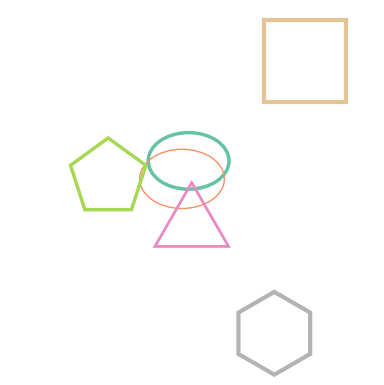[{"shape": "oval", "thickness": 2.5, "radius": 0.52, "center": [0.49, 0.582]}, {"shape": "oval", "thickness": 1, "radius": 0.55, "center": [0.473, 0.535]}, {"shape": "triangle", "thickness": 2, "radius": 0.55, "center": [0.498, 0.415]}, {"shape": "pentagon", "thickness": 2.5, "radius": 0.51, "center": [0.281, 0.539]}, {"shape": "square", "thickness": 3, "radius": 0.53, "center": [0.792, 0.842]}, {"shape": "hexagon", "thickness": 3, "radius": 0.54, "center": [0.712, 0.134]}]